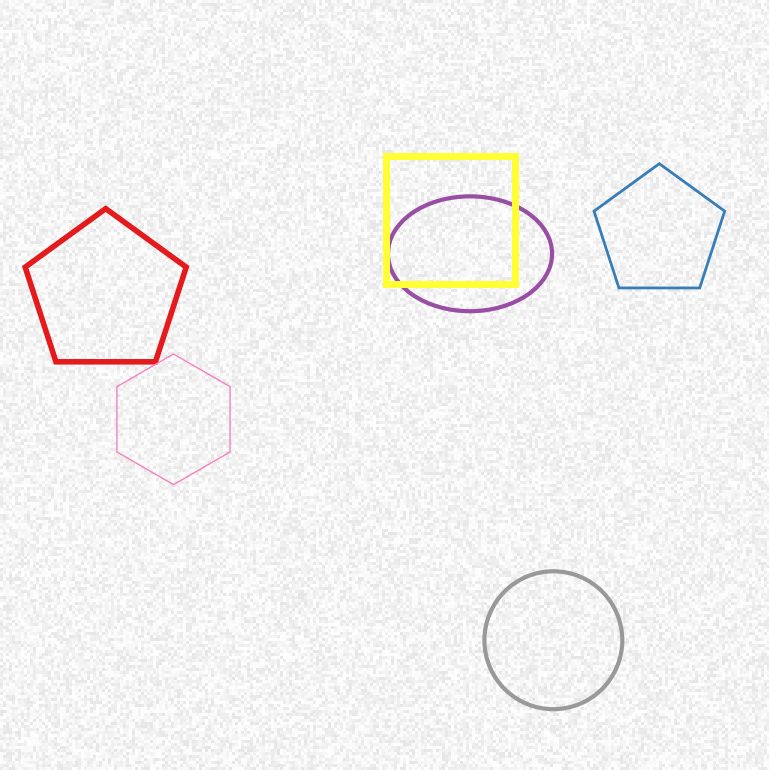[{"shape": "pentagon", "thickness": 2, "radius": 0.55, "center": [0.137, 0.619]}, {"shape": "pentagon", "thickness": 1, "radius": 0.45, "center": [0.856, 0.698]}, {"shape": "oval", "thickness": 1.5, "radius": 0.53, "center": [0.61, 0.67]}, {"shape": "square", "thickness": 2.5, "radius": 0.42, "center": [0.585, 0.715]}, {"shape": "hexagon", "thickness": 0.5, "radius": 0.42, "center": [0.225, 0.455]}, {"shape": "circle", "thickness": 1.5, "radius": 0.45, "center": [0.719, 0.169]}]